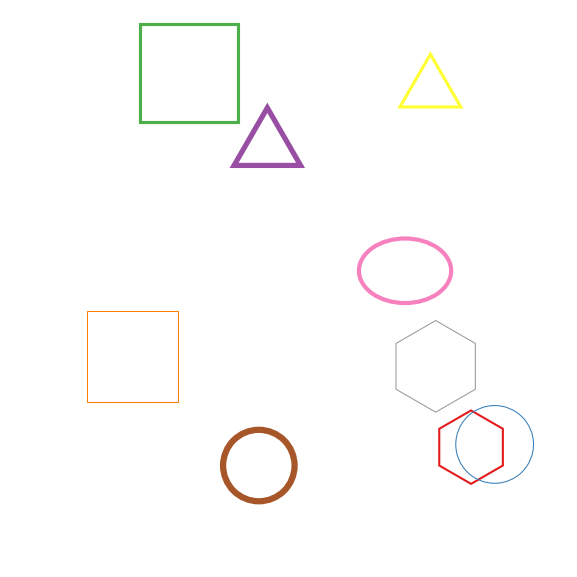[{"shape": "hexagon", "thickness": 1, "radius": 0.32, "center": [0.816, 0.225]}, {"shape": "circle", "thickness": 0.5, "radius": 0.34, "center": [0.857, 0.23]}, {"shape": "square", "thickness": 1.5, "radius": 0.43, "center": [0.328, 0.872]}, {"shape": "triangle", "thickness": 2.5, "radius": 0.33, "center": [0.463, 0.746]}, {"shape": "square", "thickness": 0.5, "radius": 0.39, "center": [0.229, 0.382]}, {"shape": "triangle", "thickness": 1.5, "radius": 0.3, "center": [0.745, 0.844]}, {"shape": "circle", "thickness": 3, "radius": 0.31, "center": [0.448, 0.193]}, {"shape": "oval", "thickness": 2, "radius": 0.4, "center": [0.701, 0.53]}, {"shape": "hexagon", "thickness": 0.5, "radius": 0.4, "center": [0.754, 0.365]}]